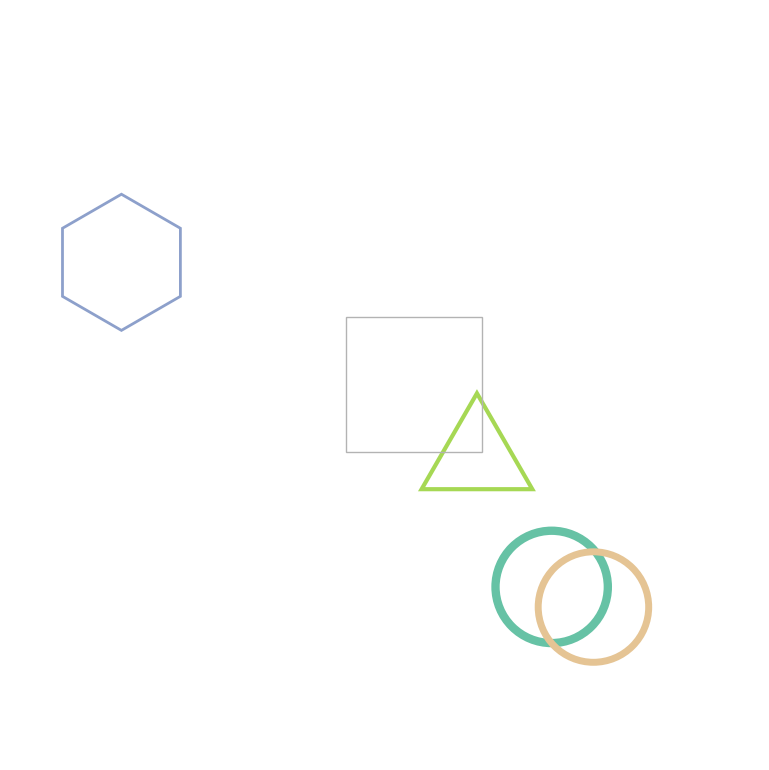[{"shape": "circle", "thickness": 3, "radius": 0.36, "center": [0.716, 0.238]}, {"shape": "hexagon", "thickness": 1, "radius": 0.44, "center": [0.158, 0.659]}, {"shape": "triangle", "thickness": 1.5, "radius": 0.42, "center": [0.619, 0.406]}, {"shape": "circle", "thickness": 2.5, "radius": 0.36, "center": [0.771, 0.212]}, {"shape": "square", "thickness": 0.5, "radius": 0.44, "center": [0.538, 0.5]}]